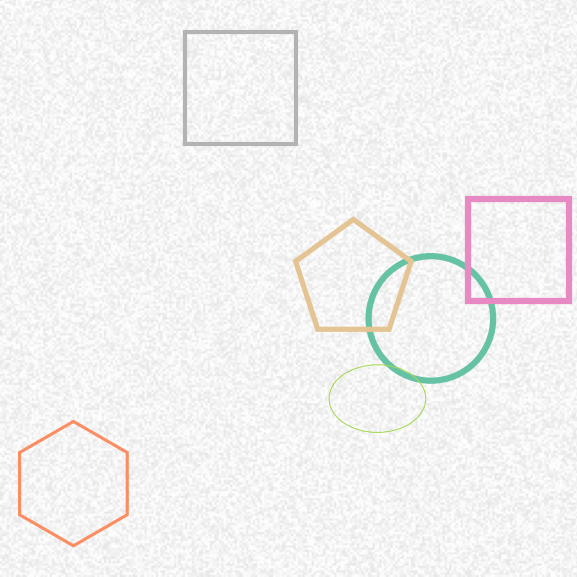[{"shape": "circle", "thickness": 3, "radius": 0.54, "center": [0.746, 0.448]}, {"shape": "hexagon", "thickness": 1.5, "radius": 0.54, "center": [0.127, 0.162]}, {"shape": "square", "thickness": 3, "radius": 0.44, "center": [0.898, 0.566]}, {"shape": "oval", "thickness": 0.5, "radius": 0.42, "center": [0.654, 0.309]}, {"shape": "pentagon", "thickness": 2.5, "radius": 0.53, "center": [0.612, 0.514]}, {"shape": "square", "thickness": 2, "radius": 0.48, "center": [0.416, 0.846]}]